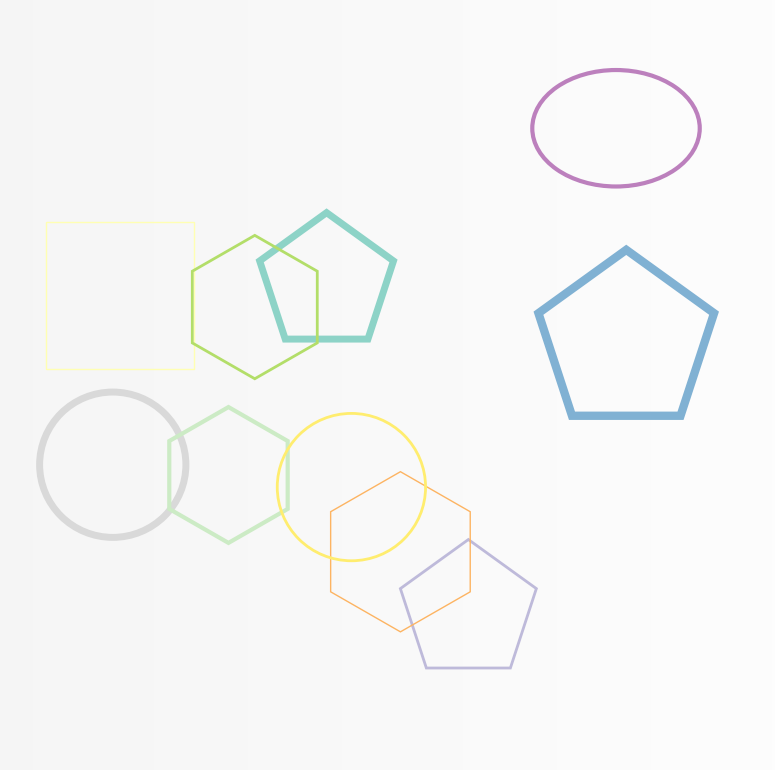[{"shape": "pentagon", "thickness": 2.5, "radius": 0.45, "center": [0.421, 0.633]}, {"shape": "square", "thickness": 0.5, "radius": 0.48, "center": [0.155, 0.616]}, {"shape": "pentagon", "thickness": 1, "radius": 0.46, "center": [0.604, 0.207]}, {"shape": "pentagon", "thickness": 3, "radius": 0.6, "center": [0.808, 0.556]}, {"shape": "hexagon", "thickness": 0.5, "radius": 0.52, "center": [0.517, 0.283]}, {"shape": "hexagon", "thickness": 1, "radius": 0.47, "center": [0.329, 0.601]}, {"shape": "circle", "thickness": 2.5, "radius": 0.47, "center": [0.145, 0.396]}, {"shape": "oval", "thickness": 1.5, "radius": 0.54, "center": [0.795, 0.833]}, {"shape": "hexagon", "thickness": 1.5, "radius": 0.44, "center": [0.295, 0.383]}, {"shape": "circle", "thickness": 1, "radius": 0.48, "center": [0.453, 0.367]}]